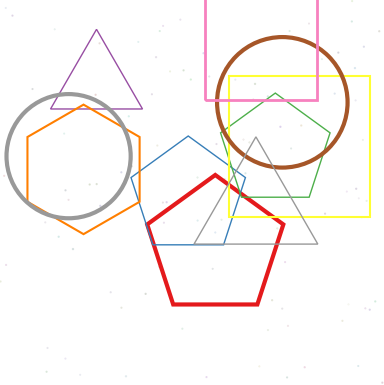[{"shape": "pentagon", "thickness": 3, "radius": 0.93, "center": [0.559, 0.36]}, {"shape": "pentagon", "thickness": 1, "radius": 0.78, "center": [0.489, 0.491]}, {"shape": "pentagon", "thickness": 1, "radius": 0.75, "center": [0.715, 0.609]}, {"shape": "triangle", "thickness": 1, "radius": 0.69, "center": [0.251, 0.786]}, {"shape": "hexagon", "thickness": 1.5, "radius": 0.84, "center": [0.217, 0.56]}, {"shape": "square", "thickness": 1.5, "radius": 0.91, "center": [0.779, 0.619]}, {"shape": "circle", "thickness": 3, "radius": 0.85, "center": [0.733, 0.734]}, {"shape": "square", "thickness": 2, "radius": 0.73, "center": [0.678, 0.887]}, {"shape": "circle", "thickness": 3, "radius": 0.81, "center": [0.178, 0.594]}, {"shape": "triangle", "thickness": 1, "radius": 0.93, "center": [0.665, 0.459]}]